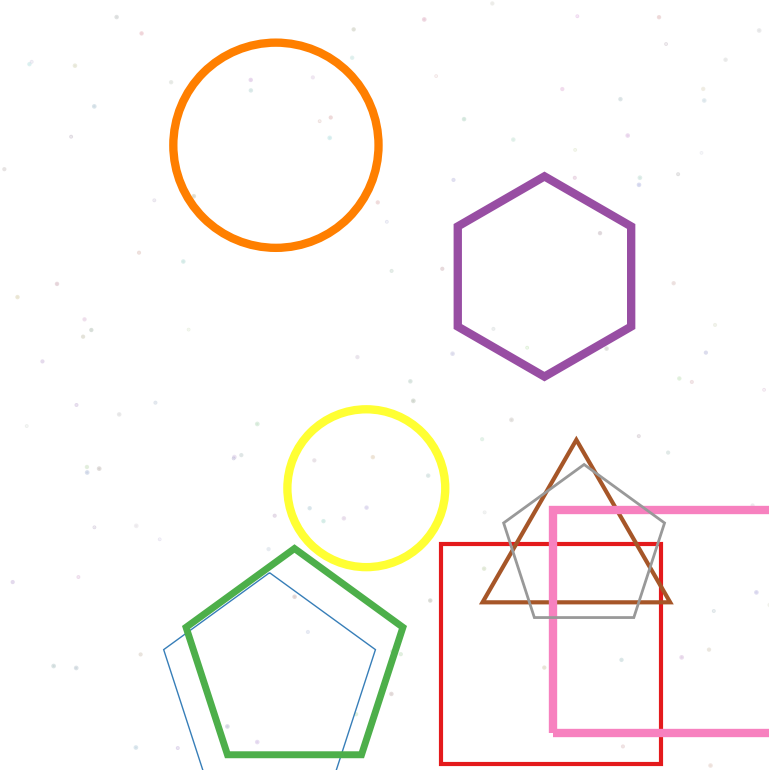[{"shape": "square", "thickness": 1.5, "radius": 0.71, "center": [0.716, 0.151]}, {"shape": "pentagon", "thickness": 0.5, "radius": 0.72, "center": [0.35, 0.112]}, {"shape": "pentagon", "thickness": 2.5, "radius": 0.74, "center": [0.382, 0.14]}, {"shape": "hexagon", "thickness": 3, "radius": 0.65, "center": [0.707, 0.641]}, {"shape": "circle", "thickness": 3, "radius": 0.67, "center": [0.358, 0.811]}, {"shape": "circle", "thickness": 3, "radius": 0.51, "center": [0.476, 0.366]}, {"shape": "triangle", "thickness": 1.5, "radius": 0.7, "center": [0.749, 0.288]}, {"shape": "square", "thickness": 3, "radius": 0.72, "center": [0.863, 0.193]}, {"shape": "pentagon", "thickness": 1, "radius": 0.55, "center": [0.759, 0.287]}]